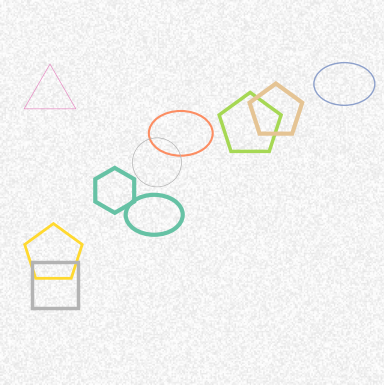[{"shape": "hexagon", "thickness": 3, "radius": 0.29, "center": [0.298, 0.506]}, {"shape": "oval", "thickness": 3, "radius": 0.37, "center": [0.401, 0.442]}, {"shape": "oval", "thickness": 1.5, "radius": 0.41, "center": [0.47, 0.654]}, {"shape": "oval", "thickness": 1, "radius": 0.4, "center": [0.894, 0.782]}, {"shape": "triangle", "thickness": 0.5, "radius": 0.39, "center": [0.13, 0.756]}, {"shape": "pentagon", "thickness": 2.5, "radius": 0.42, "center": [0.65, 0.675]}, {"shape": "pentagon", "thickness": 2, "radius": 0.39, "center": [0.139, 0.341]}, {"shape": "pentagon", "thickness": 3, "radius": 0.36, "center": [0.717, 0.711]}, {"shape": "circle", "thickness": 0.5, "radius": 0.32, "center": [0.408, 0.578]}, {"shape": "square", "thickness": 2.5, "radius": 0.3, "center": [0.143, 0.259]}]